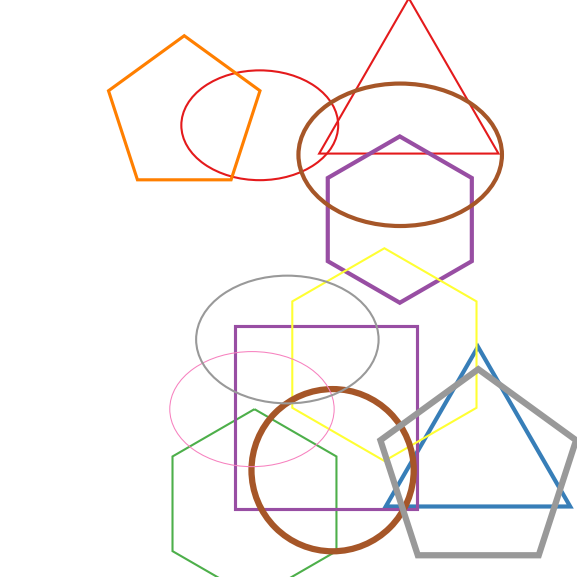[{"shape": "triangle", "thickness": 1, "radius": 0.9, "center": [0.708, 0.823]}, {"shape": "oval", "thickness": 1, "radius": 0.68, "center": [0.45, 0.782]}, {"shape": "triangle", "thickness": 2, "radius": 0.92, "center": [0.828, 0.214]}, {"shape": "hexagon", "thickness": 1, "radius": 0.82, "center": [0.441, 0.127]}, {"shape": "square", "thickness": 1.5, "radius": 0.79, "center": [0.565, 0.276]}, {"shape": "hexagon", "thickness": 2, "radius": 0.72, "center": [0.692, 0.619]}, {"shape": "pentagon", "thickness": 1.5, "radius": 0.69, "center": [0.319, 0.799]}, {"shape": "hexagon", "thickness": 1, "radius": 0.92, "center": [0.666, 0.385]}, {"shape": "circle", "thickness": 3, "radius": 0.7, "center": [0.576, 0.185]}, {"shape": "oval", "thickness": 2, "radius": 0.88, "center": [0.693, 0.731]}, {"shape": "oval", "thickness": 0.5, "radius": 0.71, "center": [0.436, 0.291]}, {"shape": "oval", "thickness": 1, "radius": 0.79, "center": [0.498, 0.411]}, {"shape": "pentagon", "thickness": 3, "radius": 0.89, "center": [0.828, 0.182]}]